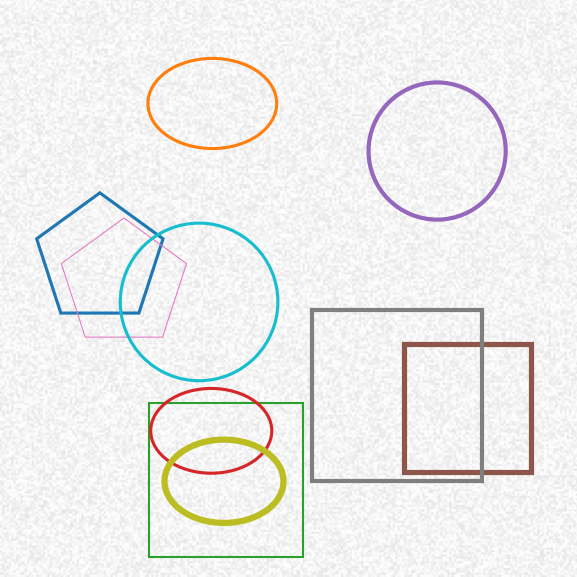[{"shape": "pentagon", "thickness": 1.5, "radius": 0.58, "center": [0.173, 0.55]}, {"shape": "oval", "thickness": 1.5, "radius": 0.56, "center": [0.368, 0.82]}, {"shape": "square", "thickness": 1, "radius": 0.67, "center": [0.391, 0.168]}, {"shape": "oval", "thickness": 1.5, "radius": 0.52, "center": [0.366, 0.253]}, {"shape": "circle", "thickness": 2, "radius": 0.59, "center": [0.757, 0.738]}, {"shape": "square", "thickness": 2.5, "radius": 0.55, "center": [0.81, 0.293]}, {"shape": "pentagon", "thickness": 0.5, "radius": 0.57, "center": [0.215, 0.508]}, {"shape": "square", "thickness": 2, "radius": 0.74, "center": [0.688, 0.314]}, {"shape": "oval", "thickness": 3, "radius": 0.51, "center": [0.388, 0.166]}, {"shape": "circle", "thickness": 1.5, "radius": 0.68, "center": [0.345, 0.476]}]